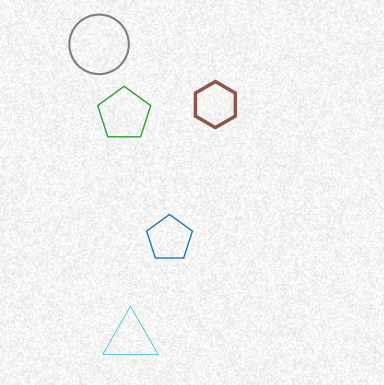[{"shape": "pentagon", "thickness": 1, "radius": 0.31, "center": [0.44, 0.38]}, {"shape": "pentagon", "thickness": 1, "radius": 0.36, "center": [0.323, 0.703]}, {"shape": "hexagon", "thickness": 2.5, "radius": 0.3, "center": [0.559, 0.728]}, {"shape": "circle", "thickness": 1.5, "radius": 0.39, "center": [0.257, 0.885]}, {"shape": "triangle", "thickness": 0.5, "radius": 0.42, "center": [0.339, 0.121]}]